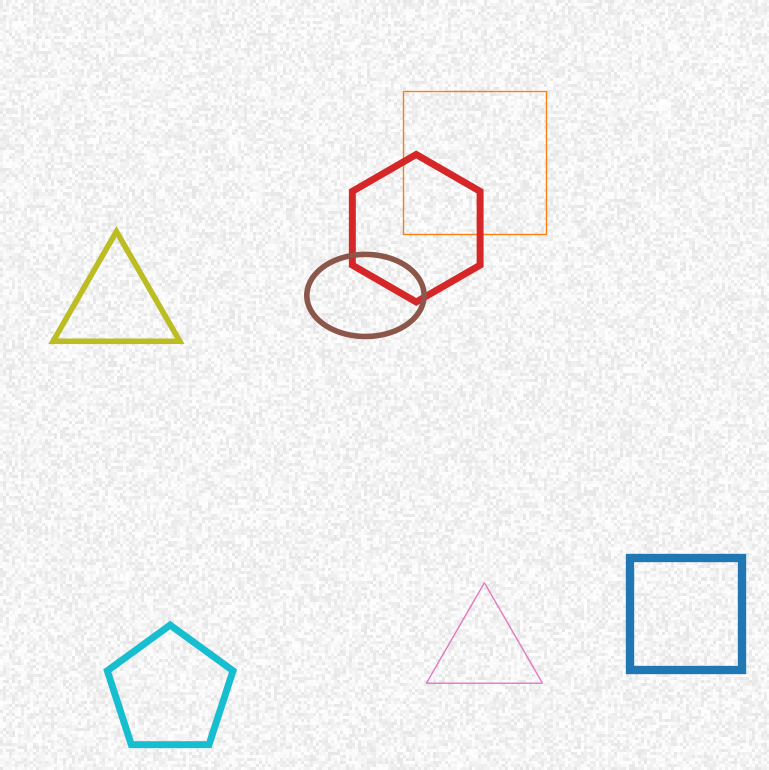[{"shape": "square", "thickness": 3, "radius": 0.36, "center": [0.891, 0.203]}, {"shape": "square", "thickness": 0.5, "radius": 0.46, "center": [0.616, 0.789]}, {"shape": "hexagon", "thickness": 2.5, "radius": 0.48, "center": [0.541, 0.704]}, {"shape": "oval", "thickness": 2, "radius": 0.38, "center": [0.475, 0.616]}, {"shape": "triangle", "thickness": 0.5, "radius": 0.44, "center": [0.629, 0.156]}, {"shape": "triangle", "thickness": 2, "radius": 0.48, "center": [0.151, 0.604]}, {"shape": "pentagon", "thickness": 2.5, "radius": 0.43, "center": [0.221, 0.102]}]